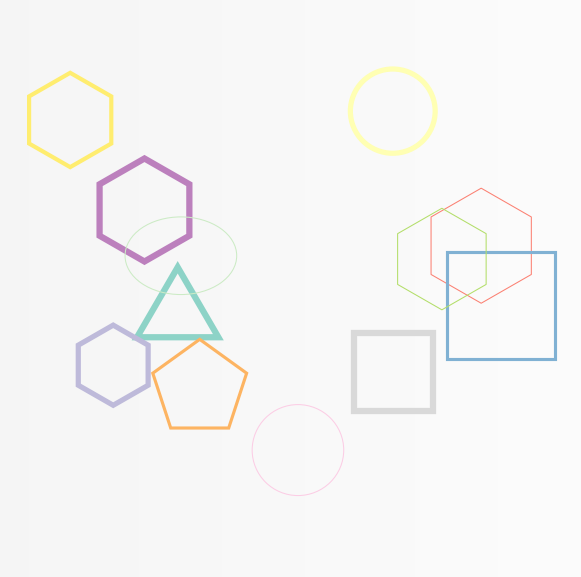[{"shape": "triangle", "thickness": 3, "radius": 0.4, "center": [0.306, 0.456]}, {"shape": "circle", "thickness": 2.5, "radius": 0.36, "center": [0.676, 0.807]}, {"shape": "hexagon", "thickness": 2.5, "radius": 0.35, "center": [0.195, 0.367]}, {"shape": "hexagon", "thickness": 0.5, "radius": 0.5, "center": [0.828, 0.574]}, {"shape": "square", "thickness": 1.5, "radius": 0.47, "center": [0.862, 0.47]}, {"shape": "pentagon", "thickness": 1.5, "radius": 0.42, "center": [0.344, 0.327]}, {"shape": "hexagon", "thickness": 0.5, "radius": 0.44, "center": [0.76, 0.551]}, {"shape": "circle", "thickness": 0.5, "radius": 0.39, "center": [0.513, 0.22]}, {"shape": "square", "thickness": 3, "radius": 0.34, "center": [0.677, 0.356]}, {"shape": "hexagon", "thickness": 3, "radius": 0.45, "center": [0.249, 0.636]}, {"shape": "oval", "thickness": 0.5, "radius": 0.48, "center": [0.311, 0.556]}, {"shape": "hexagon", "thickness": 2, "radius": 0.41, "center": [0.121, 0.791]}]